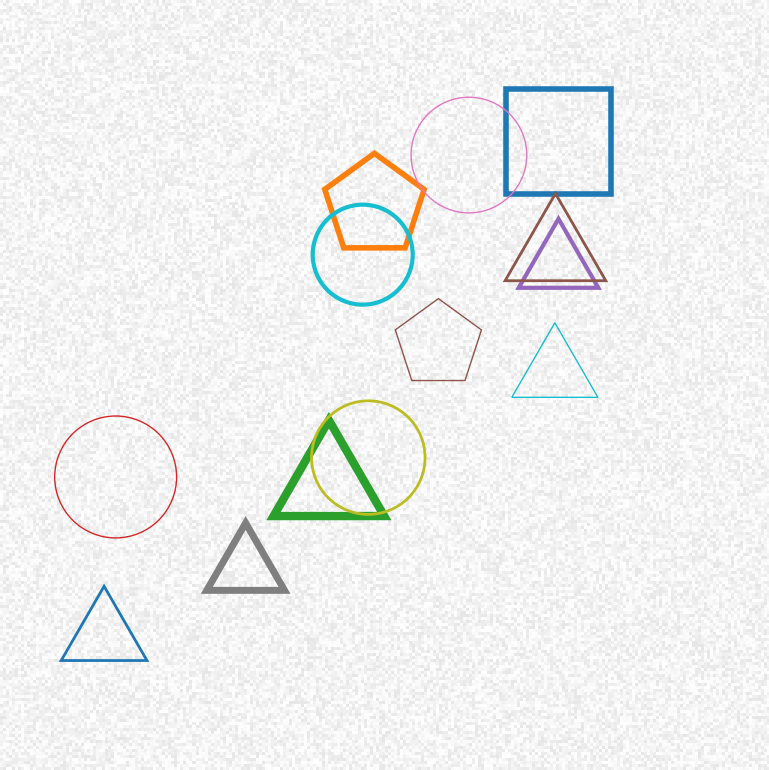[{"shape": "square", "thickness": 2, "radius": 0.34, "center": [0.725, 0.816]}, {"shape": "triangle", "thickness": 1, "radius": 0.32, "center": [0.135, 0.174]}, {"shape": "pentagon", "thickness": 2, "radius": 0.34, "center": [0.486, 0.733]}, {"shape": "triangle", "thickness": 3, "radius": 0.41, "center": [0.427, 0.371]}, {"shape": "circle", "thickness": 0.5, "radius": 0.4, "center": [0.15, 0.381]}, {"shape": "triangle", "thickness": 1.5, "radius": 0.3, "center": [0.725, 0.656]}, {"shape": "triangle", "thickness": 1, "radius": 0.38, "center": [0.721, 0.673]}, {"shape": "pentagon", "thickness": 0.5, "radius": 0.29, "center": [0.569, 0.553]}, {"shape": "circle", "thickness": 0.5, "radius": 0.38, "center": [0.609, 0.799]}, {"shape": "triangle", "thickness": 2.5, "radius": 0.29, "center": [0.319, 0.262]}, {"shape": "circle", "thickness": 1, "radius": 0.37, "center": [0.478, 0.406]}, {"shape": "triangle", "thickness": 0.5, "radius": 0.32, "center": [0.721, 0.516]}, {"shape": "circle", "thickness": 1.5, "radius": 0.32, "center": [0.471, 0.669]}]